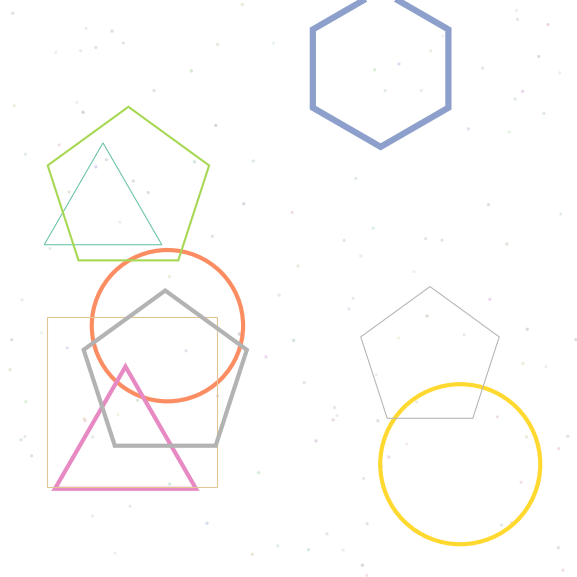[{"shape": "triangle", "thickness": 0.5, "radius": 0.59, "center": [0.178, 0.634]}, {"shape": "circle", "thickness": 2, "radius": 0.66, "center": [0.29, 0.435]}, {"shape": "hexagon", "thickness": 3, "radius": 0.68, "center": [0.659, 0.88]}, {"shape": "triangle", "thickness": 2, "radius": 0.71, "center": [0.217, 0.223]}, {"shape": "pentagon", "thickness": 1, "radius": 0.73, "center": [0.222, 0.667]}, {"shape": "circle", "thickness": 2, "radius": 0.69, "center": [0.797, 0.195]}, {"shape": "square", "thickness": 0.5, "radius": 0.74, "center": [0.229, 0.303]}, {"shape": "pentagon", "thickness": 2, "radius": 0.74, "center": [0.286, 0.347]}, {"shape": "pentagon", "thickness": 0.5, "radius": 0.63, "center": [0.745, 0.377]}]